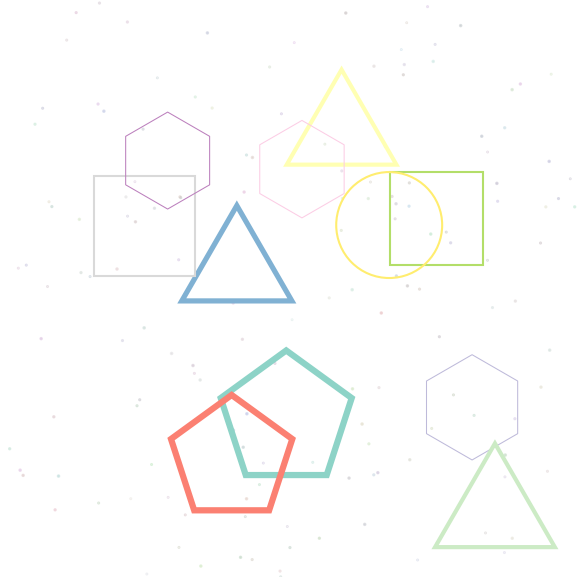[{"shape": "pentagon", "thickness": 3, "radius": 0.6, "center": [0.496, 0.273]}, {"shape": "triangle", "thickness": 2, "radius": 0.55, "center": [0.591, 0.769]}, {"shape": "hexagon", "thickness": 0.5, "radius": 0.46, "center": [0.817, 0.294]}, {"shape": "pentagon", "thickness": 3, "radius": 0.55, "center": [0.401, 0.205]}, {"shape": "triangle", "thickness": 2.5, "radius": 0.55, "center": [0.41, 0.533]}, {"shape": "square", "thickness": 1, "radius": 0.4, "center": [0.756, 0.62]}, {"shape": "hexagon", "thickness": 0.5, "radius": 0.42, "center": [0.523, 0.706]}, {"shape": "square", "thickness": 1, "radius": 0.44, "center": [0.25, 0.608]}, {"shape": "hexagon", "thickness": 0.5, "radius": 0.42, "center": [0.29, 0.721]}, {"shape": "triangle", "thickness": 2, "radius": 0.6, "center": [0.857, 0.112]}, {"shape": "circle", "thickness": 1, "radius": 0.46, "center": [0.674, 0.609]}]